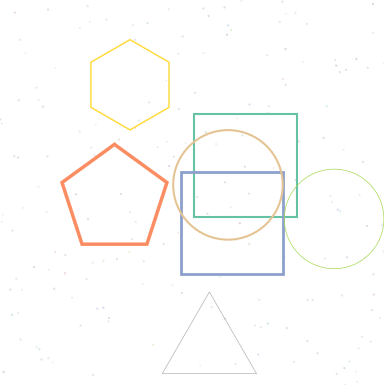[{"shape": "square", "thickness": 1.5, "radius": 0.67, "center": [0.638, 0.57]}, {"shape": "pentagon", "thickness": 2.5, "radius": 0.72, "center": [0.297, 0.482]}, {"shape": "square", "thickness": 2, "radius": 0.66, "center": [0.602, 0.42]}, {"shape": "circle", "thickness": 0.5, "radius": 0.65, "center": [0.868, 0.431]}, {"shape": "hexagon", "thickness": 1, "radius": 0.59, "center": [0.338, 0.78]}, {"shape": "circle", "thickness": 1.5, "radius": 0.71, "center": [0.592, 0.52]}, {"shape": "triangle", "thickness": 0.5, "radius": 0.71, "center": [0.544, 0.1]}]